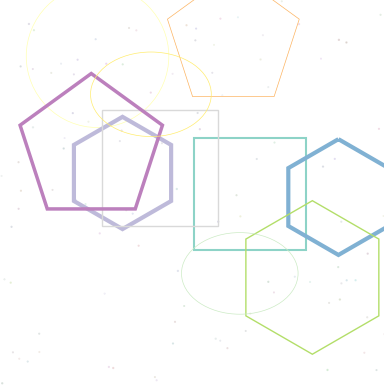[{"shape": "square", "thickness": 1.5, "radius": 0.73, "center": [0.65, 0.496]}, {"shape": "circle", "thickness": 0.5, "radius": 0.93, "center": [0.253, 0.854]}, {"shape": "hexagon", "thickness": 3, "radius": 0.73, "center": [0.318, 0.551]}, {"shape": "hexagon", "thickness": 3, "radius": 0.75, "center": [0.879, 0.488]}, {"shape": "pentagon", "thickness": 0.5, "radius": 0.9, "center": [0.606, 0.895]}, {"shape": "hexagon", "thickness": 1, "radius": 1.0, "center": [0.811, 0.279]}, {"shape": "square", "thickness": 1, "radius": 0.76, "center": [0.416, 0.563]}, {"shape": "pentagon", "thickness": 2.5, "radius": 0.97, "center": [0.237, 0.615]}, {"shape": "oval", "thickness": 0.5, "radius": 0.76, "center": [0.623, 0.29]}, {"shape": "oval", "thickness": 0.5, "radius": 0.78, "center": [0.392, 0.755]}]